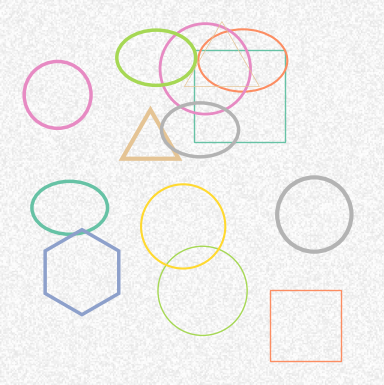[{"shape": "oval", "thickness": 2.5, "radius": 0.49, "center": [0.181, 0.46]}, {"shape": "square", "thickness": 1, "radius": 0.6, "center": [0.622, 0.752]}, {"shape": "square", "thickness": 1, "radius": 0.46, "center": [0.793, 0.155]}, {"shape": "oval", "thickness": 1.5, "radius": 0.58, "center": [0.631, 0.843]}, {"shape": "hexagon", "thickness": 2.5, "radius": 0.55, "center": [0.213, 0.293]}, {"shape": "circle", "thickness": 2.5, "radius": 0.43, "center": [0.15, 0.754]}, {"shape": "circle", "thickness": 2, "radius": 0.59, "center": [0.533, 0.821]}, {"shape": "circle", "thickness": 1, "radius": 0.58, "center": [0.526, 0.245]}, {"shape": "oval", "thickness": 2.5, "radius": 0.51, "center": [0.406, 0.85]}, {"shape": "circle", "thickness": 1.5, "radius": 0.55, "center": [0.476, 0.412]}, {"shape": "triangle", "thickness": 0.5, "radius": 0.56, "center": [0.576, 0.831]}, {"shape": "triangle", "thickness": 3, "radius": 0.42, "center": [0.391, 0.63]}, {"shape": "oval", "thickness": 2.5, "radius": 0.5, "center": [0.52, 0.663]}, {"shape": "circle", "thickness": 3, "radius": 0.48, "center": [0.816, 0.443]}]